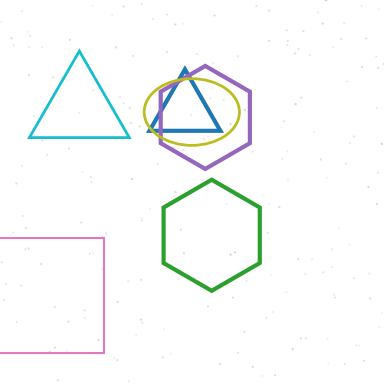[{"shape": "triangle", "thickness": 3, "radius": 0.53, "center": [0.48, 0.713]}, {"shape": "hexagon", "thickness": 3, "radius": 0.72, "center": [0.55, 0.389]}, {"shape": "hexagon", "thickness": 3, "radius": 0.67, "center": [0.533, 0.695]}, {"shape": "square", "thickness": 1.5, "radius": 0.75, "center": [0.121, 0.233]}, {"shape": "oval", "thickness": 2, "radius": 0.62, "center": [0.498, 0.709]}, {"shape": "triangle", "thickness": 2, "radius": 0.75, "center": [0.206, 0.717]}]